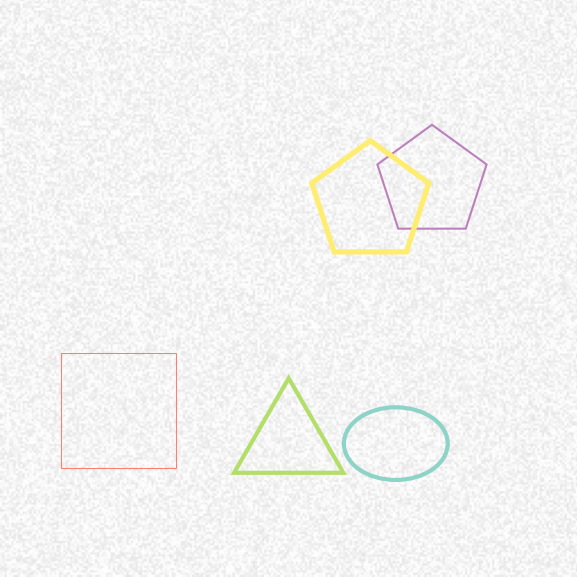[{"shape": "oval", "thickness": 2, "radius": 0.45, "center": [0.685, 0.231]}, {"shape": "square", "thickness": 0.5, "radius": 0.5, "center": [0.205, 0.288]}, {"shape": "triangle", "thickness": 2, "radius": 0.55, "center": [0.5, 0.235]}, {"shape": "pentagon", "thickness": 1, "radius": 0.5, "center": [0.748, 0.684]}, {"shape": "pentagon", "thickness": 2.5, "radius": 0.53, "center": [0.641, 0.649]}]